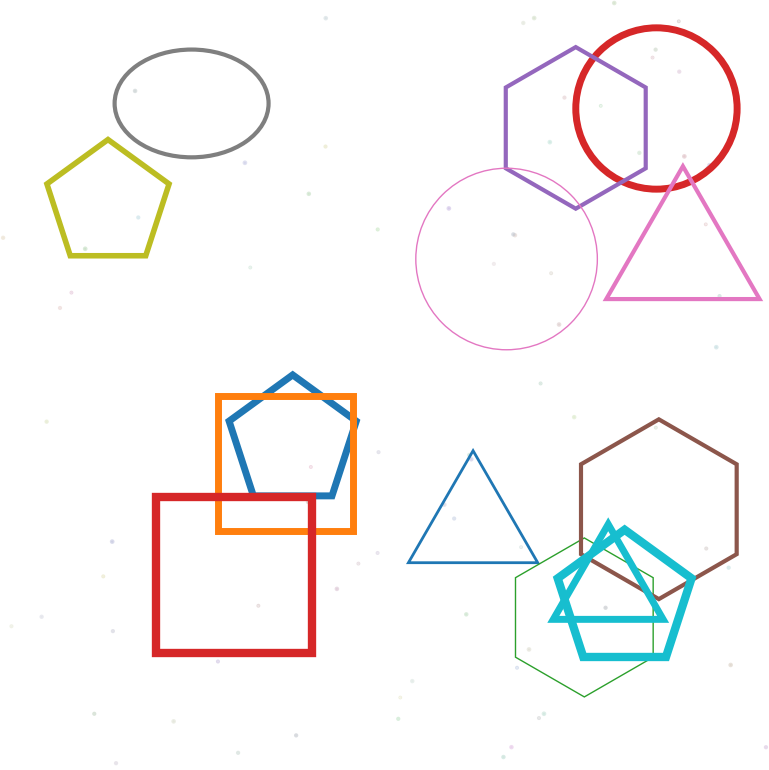[{"shape": "pentagon", "thickness": 2.5, "radius": 0.43, "center": [0.38, 0.426]}, {"shape": "triangle", "thickness": 1, "radius": 0.48, "center": [0.614, 0.318]}, {"shape": "square", "thickness": 2.5, "radius": 0.44, "center": [0.37, 0.398]}, {"shape": "hexagon", "thickness": 0.5, "radius": 0.52, "center": [0.759, 0.198]}, {"shape": "square", "thickness": 3, "radius": 0.51, "center": [0.304, 0.253]}, {"shape": "circle", "thickness": 2.5, "radius": 0.52, "center": [0.853, 0.859]}, {"shape": "hexagon", "thickness": 1.5, "radius": 0.52, "center": [0.748, 0.834]}, {"shape": "hexagon", "thickness": 1.5, "radius": 0.58, "center": [0.856, 0.339]}, {"shape": "circle", "thickness": 0.5, "radius": 0.59, "center": [0.658, 0.664]}, {"shape": "triangle", "thickness": 1.5, "radius": 0.57, "center": [0.887, 0.669]}, {"shape": "oval", "thickness": 1.5, "radius": 0.5, "center": [0.249, 0.866]}, {"shape": "pentagon", "thickness": 2, "radius": 0.42, "center": [0.14, 0.735]}, {"shape": "triangle", "thickness": 2.5, "radius": 0.41, "center": [0.79, 0.237]}, {"shape": "pentagon", "thickness": 3, "radius": 0.46, "center": [0.811, 0.221]}]